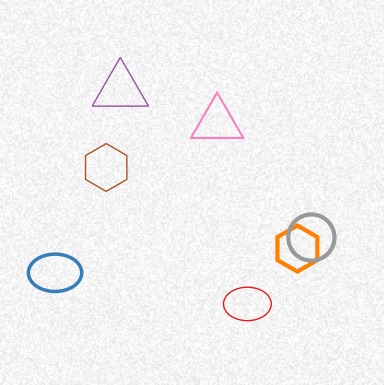[{"shape": "oval", "thickness": 1, "radius": 0.31, "center": [0.643, 0.211]}, {"shape": "oval", "thickness": 2.5, "radius": 0.35, "center": [0.143, 0.291]}, {"shape": "triangle", "thickness": 1, "radius": 0.42, "center": [0.312, 0.767]}, {"shape": "hexagon", "thickness": 3, "radius": 0.3, "center": [0.772, 0.354]}, {"shape": "hexagon", "thickness": 1, "radius": 0.31, "center": [0.276, 0.565]}, {"shape": "triangle", "thickness": 1.5, "radius": 0.39, "center": [0.564, 0.681]}, {"shape": "circle", "thickness": 3, "radius": 0.3, "center": [0.809, 0.383]}]